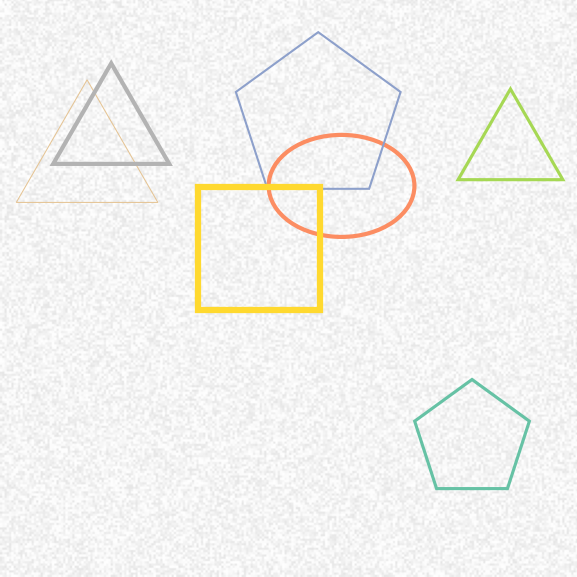[{"shape": "pentagon", "thickness": 1.5, "radius": 0.52, "center": [0.817, 0.238]}, {"shape": "oval", "thickness": 2, "radius": 0.63, "center": [0.591, 0.677]}, {"shape": "pentagon", "thickness": 1, "radius": 0.75, "center": [0.551, 0.794]}, {"shape": "triangle", "thickness": 1.5, "radius": 0.52, "center": [0.884, 0.74]}, {"shape": "square", "thickness": 3, "radius": 0.53, "center": [0.449, 0.569]}, {"shape": "triangle", "thickness": 0.5, "radius": 0.71, "center": [0.151, 0.719]}, {"shape": "triangle", "thickness": 2, "radius": 0.58, "center": [0.193, 0.773]}]